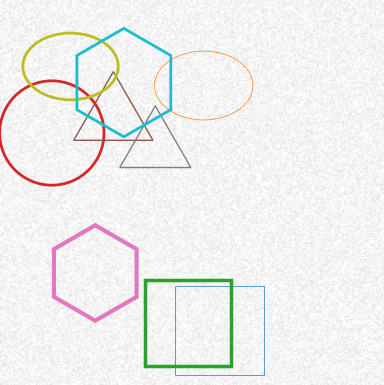[{"shape": "square", "thickness": 0.5, "radius": 0.58, "center": [0.569, 0.141]}, {"shape": "oval", "thickness": 0.5, "radius": 0.64, "center": [0.529, 0.778]}, {"shape": "square", "thickness": 2.5, "radius": 0.56, "center": [0.489, 0.161]}, {"shape": "circle", "thickness": 2, "radius": 0.68, "center": [0.135, 0.655]}, {"shape": "triangle", "thickness": 1, "radius": 0.59, "center": [0.294, 0.695]}, {"shape": "hexagon", "thickness": 3, "radius": 0.62, "center": [0.247, 0.291]}, {"shape": "triangle", "thickness": 1, "radius": 0.53, "center": [0.403, 0.618]}, {"shape": "oval", "thickness": 2, "radius": 0.62, "center": [0.183, 0.827]}, {"shape": "hexagon", "thickness": 2, "radius": 0.7, "center": [0.322, 0.785]}]